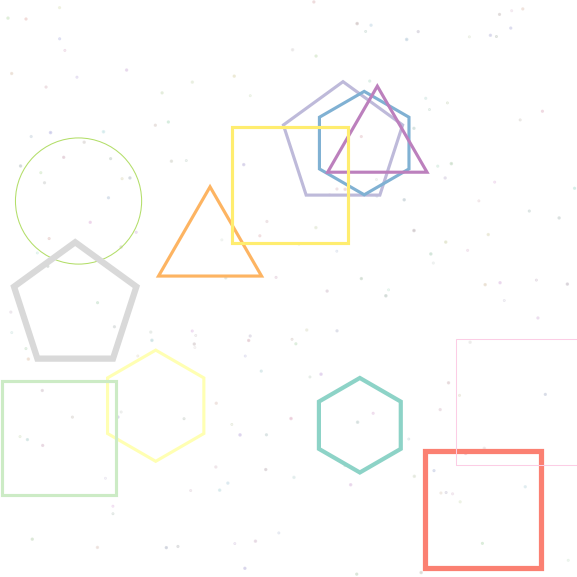[{"shape": "hexagon", "thickness": 2, "radius": 0.41, "center": [0.623, 0.263]}, {"shape": "hexagon", "thickness": 1.5, "radius": 0.48, "center": [0.27, 0.297]}, {"shape": "pentagon", "thickness": 1.5, "radius": 0.54, "center": [0.594, 0.749]}, {"shape": "square", "thickness": 2.5, "radius": 0.5, "center": [0.837, 0.117]}, {"shape": "hexagon", "thickness": 1.5, "radius": 0.45, "center": [0.631, 0.751]}, {"shape": "triangle", "thickness": 1.5, "radius": 0.52, "center": [0.364, 0.573]}, {"shape": "circle", "thickness": 0.5, "radius": 0.55, "center": [0.136, 0.651]}, {"shape": "square", "thickness": 0.5, "radius": 0.55, "center": [0.899, 0.303]}, {"shape": "pentagon", "thickness": 3, "radius": 0.56, "center": [0.13, 0.468]}, {"shape": "triangle", "thickness": 1.5, "radius": 0.5, "center": [0.653, 0.751]}, {"shape": "square", "thickness": 1.5, "radius": 0.49, "center": [0.102, 0.241]}, {"shape": "square", "thickness": 1.5, "radius": 0.5, "center": [0.502, 0.678]}]